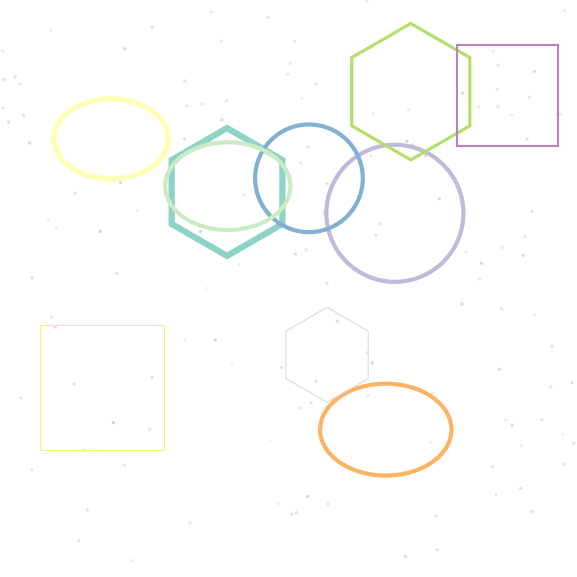[{"shape": "hexagon", "thickness": 3, "radius": 0.55, "center": [0.393, 0.667]}, {"shape": "oval", "thickness": 2.5, "radius": 0.5, "center": [0.192, 0.759]}, {"shape": "circle", "thickness": 2, "radius": 0.59, "center": [0.684, 0.63]}, {"shape": "circle", "thickness": 2, "radius": 0.47, "center": [0.535, 0.69]}, {"shape": "oval", "thickness": 2, "radius": 0.57, "center": [0.668, 0.255]}, {"shape": "hexagon", "thickness": 1.5, "radius": 0.59, "center": [0.711, 0.84]}, {"shape": "hexagon", "thickness": 0.5, "radius": 0.41, "center": [0.566, 0.385]}, {"shape": "square", "thickness": 1, "radius": 0.44, "center": [0.879, 0.833]}, {"shape": "oval", "thickness": 2, "radius": 0.54, "center": [0.394, 0.677]}, {"shape": "square", "thickness": 0.5, "radius": 0.54, "center": [0.177, 0.328]}]